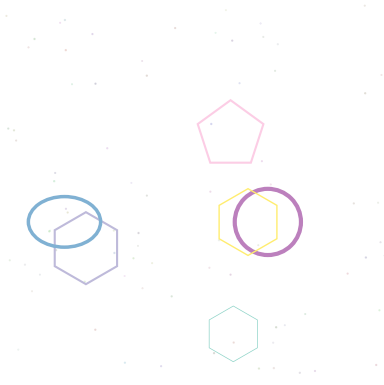[{"shape": "hexagon", "thickness": 0.5, "radius": 0.36, "center": [0.606, 0.133]}, {"shape": "hexagon", "thickness": 1.5, "radius": 0.47, "center": [0.223, 0.355]}, {"shape": "oval", "thickness": 2.5, "radius": 0.47, "center": [0.167, 0.424]}, {"shape": "pentagon", "thickness": 1.5, "radius": 0.45, "center": [0.599, 0.65]}, {"shape": "circle", "thickness": 3, "radius": 0.43, "center": [0.696, 0.424]}, {"shape": "hexagon", "thickness": 1, "radius": 0.43, "center": [0.644, 0.423]}]